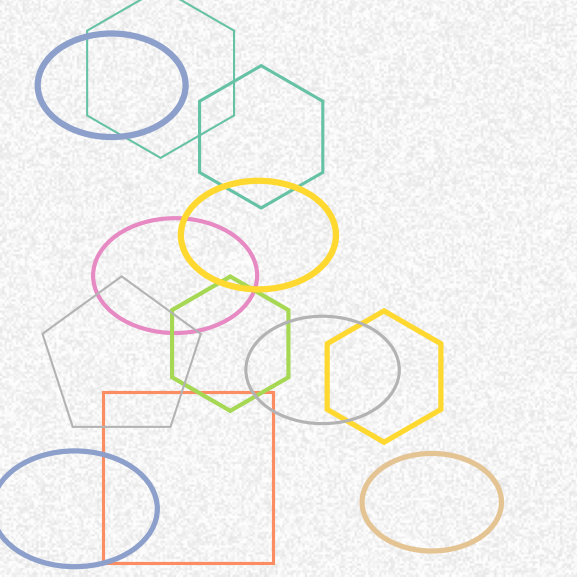[{"shape": "hexagon", "thickness": 1, "radius": 0.73, "center": [0.278, 0.873]}, {"shape": "hexagon", "thickness": 1.5, "radius": 0.62, "center": [0.452, 0.762]}, {"shape": "square", "thickness": 1.5, "radius": 0.74, "center": [0.325, 0.172]}, {"shape": "oval", "thickness": 2.5, "radius": 0.72, "center": [0.129, 0.118]}, {"shape": "oval", "thickness": 3, "radius": 0.64, "center": [0.193, 0.851]}, {"shape": "oval", "thickness": 2, "radius": 0.71, "center": [0.303, 0.522]}, {"shape": "hexagon", "thickness": 2, "radius": 0.58, "center": [0.399, 0.404]}, {"shape": "hexagon", "thickness": 2.5, "radius": 0.57, "center": [0.665, 0.347]}, {"shape": "oval", "thickness": 3, "radius": 0.67, "center": [0.447, 0.592]}, {"shape": "oval", "thickness": 2.5, "radius": 0.6, "center": [0.748, 0.129]}, {"shape": "oval", "thickness": 1.5, "radius": 0.66, "center": [0.559, 0.359]}, {"shape": "pentagon", "thickness": 1, "radius": 0.72, "center": [0.211, 0.377]}]